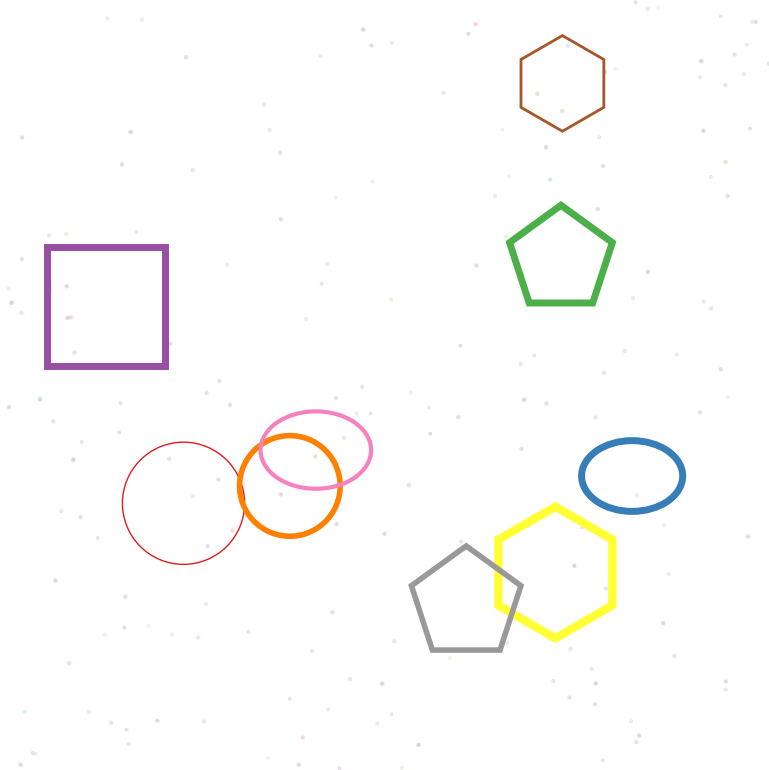[{"shape": "circle", "thickness": 0.5, "radius": 0.4, "center": [0.238, 0.346]}, {"shape": "oval", "thickness": 2.5, "radius": 0.33, "center": [0.821, 0.382]}, {"shape": "pentagon", "thickness": 2.5, "radius": 0.35, "center": [0.728, 0.663]}, {"shape": "square", "thickness": 2.5, "radius": 0.39, "center": [0.138, 0.602]}, {"shape": "circle", "thickness": 2, "radius": 0.33, "center": [0.376, 0.369]}, {"shape": "hexagon", "thickness": 3, "radius": 0.43, "center": [0.721, 0.257]}, {"shape": "hexagon", "thickness": 1, "radius": 0.31, "center": [0.73, 0.892]}, {"shape": "oval", "thickness": 1.5, "radius": 0.36, "center": [0.41, 0.415]}, {"shape": "pentagon", "thickness": 2, "radius": 0.37, "center": [0.605, 0.216]}]